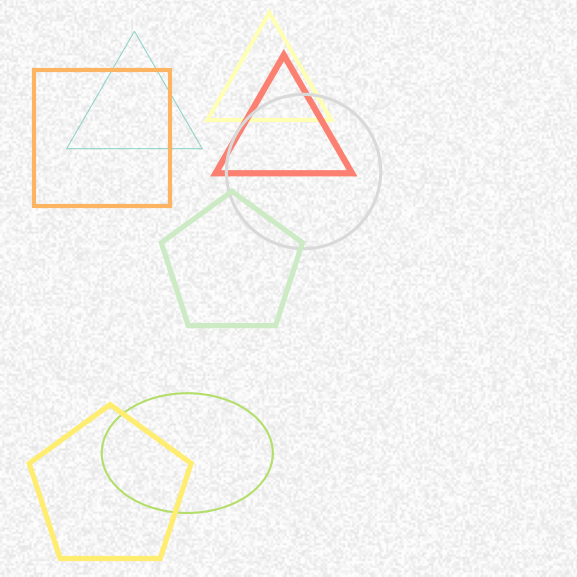[{"shape": "triangle", "thickness": 0.5, "radius": 0.68, "center": [0.233, 0.809]}, {"shape": "triangle", "thickness": 2, "radius": 0.62, "center": [0.466, 0.853]}, {"shape": "triangle", "thickness": 3, "radius": 0.68, "center": [0.491, 0.767]}, {"shape": "square", "thickness": 2, "radius": 0.59, "center": [0.176, 0.76]}, {"shape": "oval", "thickness": 1, "radius": 0.74, "center": [0.324, 0.215]}, {"shape": "circle", "thickness": 1.5, "radius": 0.67, "center": [0.526, 0.702]}, {"shape": "pentagon", "thickness": 2.5, "radius": 0.64, "center": [0.402, 0.539]}, {"shape": "pentagon", "thickness": 2.5, "radius": 0.74, "center": [0.191, 0.151]}]